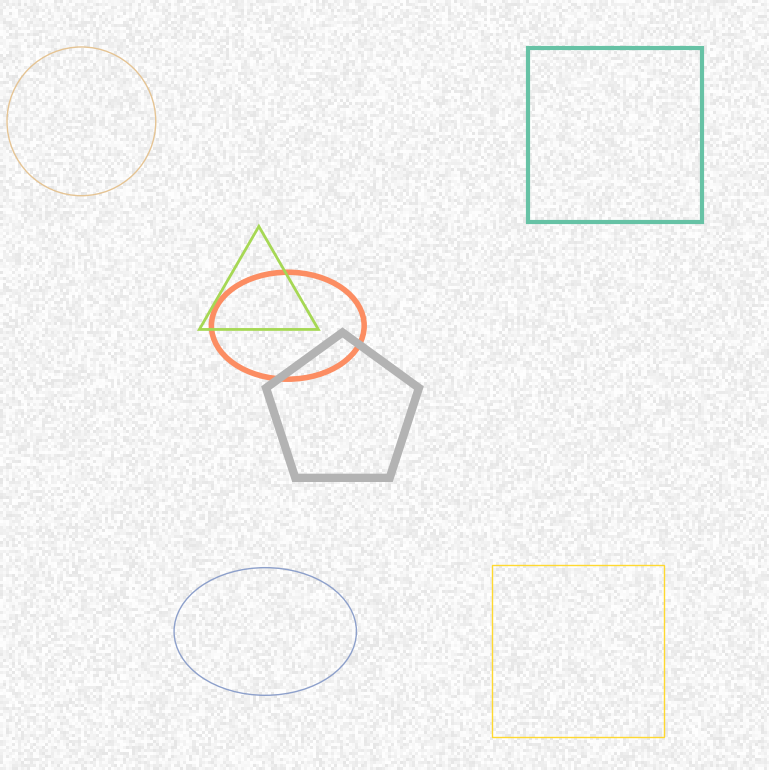[{"shape": "square", "thickness": 1.5, "radius": 0.56, "center": [0.799, 0.824]}, {"shape": "oval", "thickness": 2, "radius": 0.5, "center": [0.374, 0.577]}, {"shape": "oval", "thickness": 0.5, "radius": 0.59, "center": [0.344, 0.18]}, {"shape": "triangle", "thickness": 1, "radius": 0.45, "center": [0.336, 0.617]}, {"shape": "square", "thickness": 0.5, "radius": 0.56, "center": [0.751, 0.155]}, {"shape": "circle", "thickness": 0.5, "radius": 0.48, "center": [0.106, 0.842]}, {"shape": "pentagon", "thickness": 3, "radius": 0.52, "center": [0.445, 0.464]}]